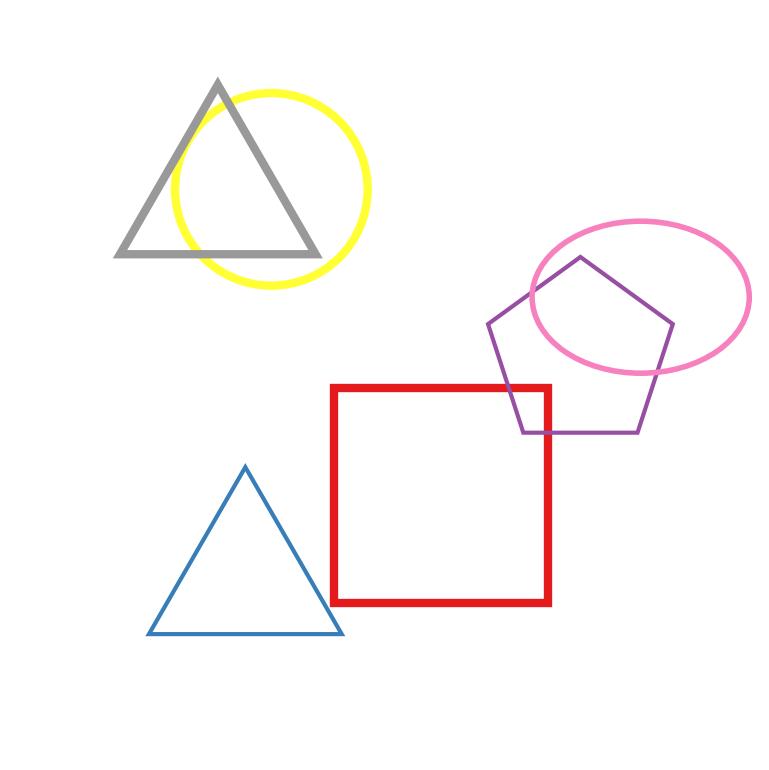[{"shape": "square", "thickness": 3, "radius": 0.7, "center": [0.573, 0.356]}, {"shape": "triangle", "thickness": 1.5, "radius": 0.72, "center": [0.319, 0.249]}, {"shape": "pentagon", "thickness": 1.5, "radius": 0.63, "center": [0.754, 0.54]}, {"shape": "circle", "thickness": 3, "radius": 0.63, "center": [0.352, 0.754]}, {"shape": "oval", "thickness": 2, "radius": 0.71, "center": [0.832, 0.614]}, {"shape": "triangle", "thickness": 3, "radius": 0.73, "center": [0.283, 0.743]}]